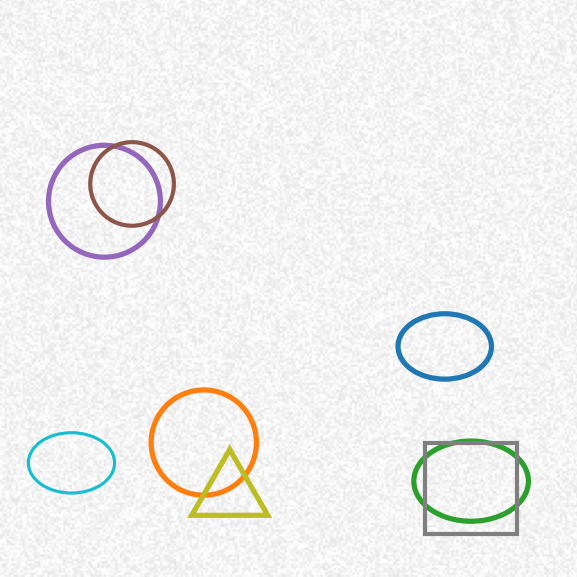[{"shape": "oval", "thickness": 2.5, "radius": 0.4, "center": [0.77, 0.399]}, {"shape": "circle", "thickness": 2.5, "radius": 0.46, "center": [0.353, 0.233]}, {"shape": "oval", "thickness": 2.5, "radius": 0.5, "center": [0.816, 0.166]}, {"shape": "circle", "thickness": 2.5, "radius": 0.48, "center": [0.181, 0.651]}, {"shape": "circle", "thickness": 2, "radius": 0.36, "center": [0.229, 0.681]}, {"shape": "square", "thickness": 2, "radius": 0.4, "center": [0.815, 0.153]}, {"shape": "triangle", "thickness": 2.5, "radius": 0.38, "center": [0.398, 0.145]}, {"shape": "oval", "thickness": 1.5, "radius": 0.37, "center": [0.124, 0.198]}]